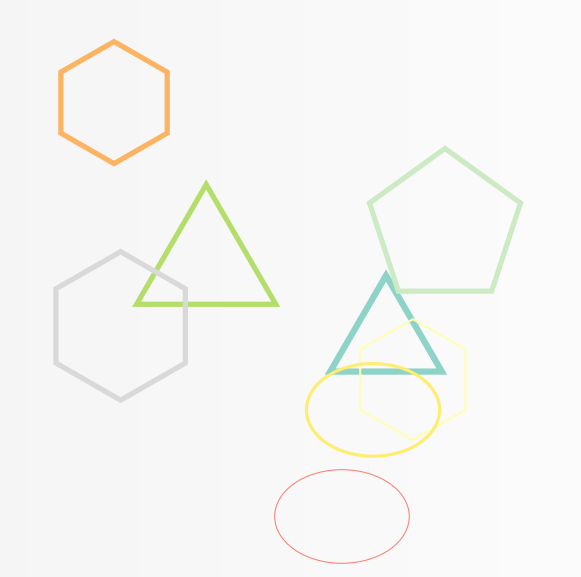[{"shape": "triangle", "thickness": 3, "radius": 0.55, "center": [0.664, 0.411]}, {"shape": "hexagon", "thickness": 1, "radius": 0.52, "center": [0.71, 0.342]}, {"shape": "oval", "thickness": 0.5, "radius": 0.58, "center": [0.588, 0.105]}, {"shape": "hexagon", "thickness": 2.5, "radius": 0.53, "center": [0.196, 0.821]}, {"shape": "triangle", "thickness": 2.5, "radius": 0.69, "center": [0.355, 0.541]}, {"shape": "hexagon", "thickness": 2.5, "radius": 0.64, "center": [0.208, 0.435]}, {"shape": "pentagon", "thickness": 2.5, "radius": 0.68, "center": [0.766, 0.605]}, {"shape": "oval", "thickness": 1.5, "radius": 0.57, "center": [0.642, 0.289]}]